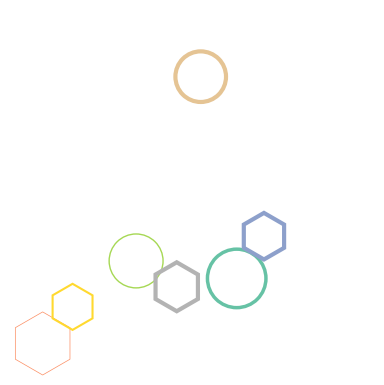[{"shape": "circle", "thickness": 2.5, "radius": 0.38, "center": [0.615, 0.277]}, {"shape": "hexagon", "thickness": 0.5, "radius": 0.41, "center": [0.111, 0.108]}, {"shape": "hexagon", "thickness": 3, "radius": 0.3, "center": [0.686, 0.387]}, {"shape": "circle", "thickness": 1, "radius": 0.35, "center": [0.353, 0.322]}, {"shape": "hexagon", "thickness": 1.5, "radius": 0.3, "center": [0.188, 0.203]}, {"shape": "circle", "thickness": 3, "radius": 0.33, "center": [0.521, 0.801]}, {"shape": "hexagon", "thickness": 3, "radius": 0.32, "center": [0.459, 0.255]}]